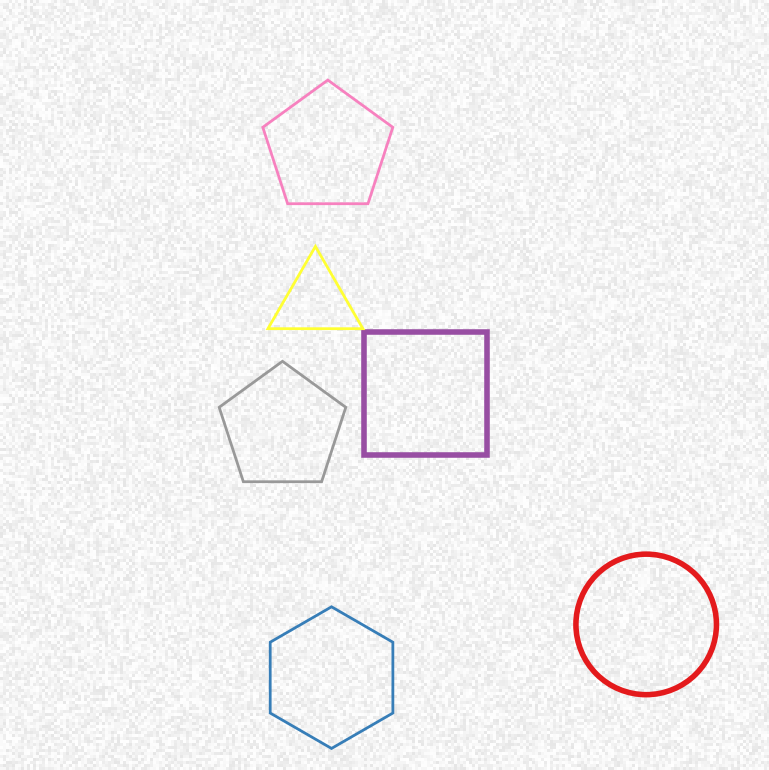[{"shape": "circle", "thickness": 2, "radius": 0.46, "center": [0.839, 0.189]}, {"shape": "hexagon", "thickness": 1, "radius": 0.46, "center": [0.431, 0.12]}, {"shape": "square", "thickness": 2, "radius": 0.4, "center": [0.552, 0.489]}, {"shape": "triangle", "thickness": 1, "radius": 0.36, "center": [0.41, 0.609]}, {"shape": "pentagon", "thickness": 1, "radius": 0.44, "center": [0.426, 0.807]}, {"shape": "pentagon", "thickness": 1, "radius": 0.43, "center": [0.367, 0.444]}]